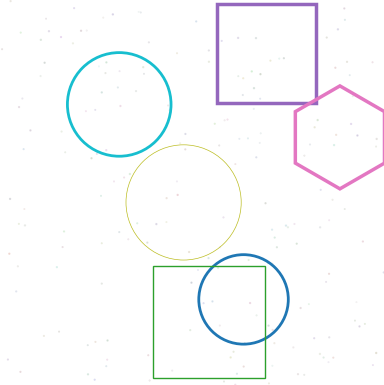[{"shape": "circle", "thickness": 2, "radius": 0.58, "center": [0.633, 0.222]}, {"shape": "square", "thickness": 1, "radius": 0.73, "center": [0.543, 0.164]}, {"shape": "square", "thickness": 2.5, "radius": 0.64, "center": [0.692, 0.861]}, {"shape": "hexagon", "thickness": 2.5, "radius": 0.67, "center": [0.883, 0.643]}, {"shape": "circle", "thickness": 0.5, "radius": 0.75, "center": [0.477, 0.474]}, {"shape": "circle", "thickness": 2, "radius": 0.67, "center": [0.31, 0.729]}]